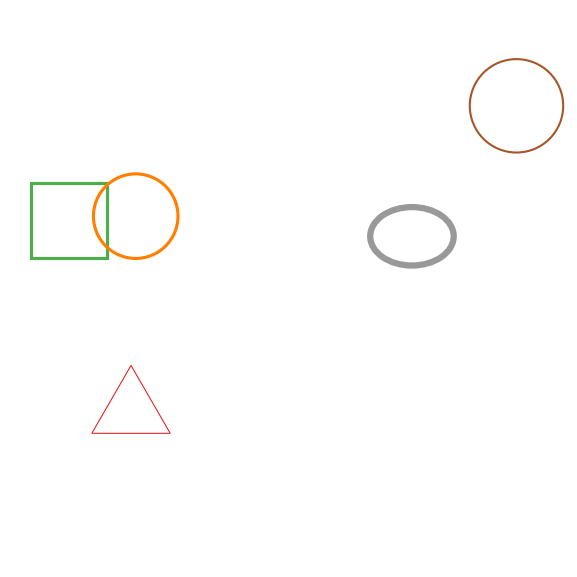[{"shape": "triangle", "thickness": 0.5, "radius": 0.39, "center": [0.227, 0.288]}, {"shape": "square", "thickness": 1.5, "radius": 0.33, "center": [0.119, 0.617]}, {"shape": "circle", "thickness": 1.5, "radius": 0.37, "center": [0.235, 0.625]}, {"shape": "circle", "thickness": 1, "radius": 0.4, "center": [0.894, 0.816]}, {"shape": "oval", "thickness": 3, "radius": 0.36, "center": [0.713, 0.59]}]